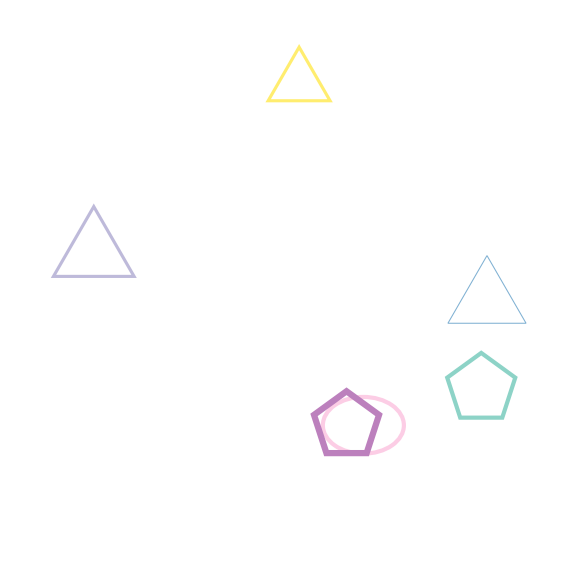[{"shape": "pentagon", "thickness": 2, "radius": 0.31, "center": [0.833, 0.326]}, {"shape": "triangle", "thickness": 1.5, "radius": 0.4, "center": [0.162, 0.561]}, {"shape": "triangle", "thickness": 0.5, "radius": 0.39, "center": [0.843, 0.478]}, {"shape": "oval", "thickness": 2, "radius": 0.35, "center": [0.629, 0.263]}, {"shape": "pentagon", "thickness": 3, "radius": 0.3, "center": [0.6, 0.262]}, {"shape": "triangle", "thickness": 1.5, "radius": 0.31, "center": [0.518, 0.856]}]